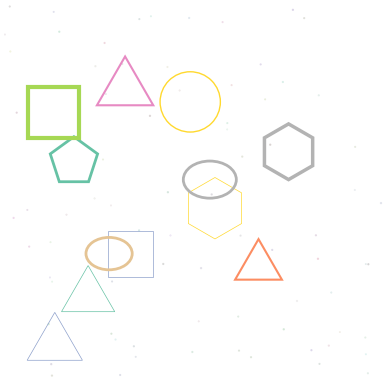[{"shape": "pentagon", "thickness": 2, "radius": 0.32, "center": [0.192, 0.58]}, {"shape": "triangle", "thickness": 0.5, "radius": 0.4, "center": [0.229, 0.23]}, {"shape": "triangle", "thickness": 1.5, "radius": 0.35, "center": [0.671, 0.309]}, {"shape": "triangle", "thickness": 0.5, "radius": 0.41, "center": [0.142, 0.106]}, {"shape": "square", "thickness": 0.5, "radius": 0.3, "center": [0.339, 0.34]}, {"shape": "triangle", "thickness": 1.5, "radius": 0.42, "center": [0.325, 0.769]}, {"shape": "square", "thickness": 3, "radius": 0.33, "center": [0.139, 0.707]}, {"shape": "hexagon", "thickness": 0.5, "radius": 0.4, "center": [0.558, 0.459]}, {"shape": "circle", "thickness": 1, "radius": 0.39, "center": [0.494, 0.735]}, {"shape": "oval", "thickness": 2, "radius": 0.3, "center": [0.283, 0.341]}, {"shape": "hexagon", "thickness": 2.5, "radius": 0.36, "center": [0.75, 0.606]}, {"shape": "oval", "thickness": 2, "radius": 0.34, "center": [0.545, 0.533]}]